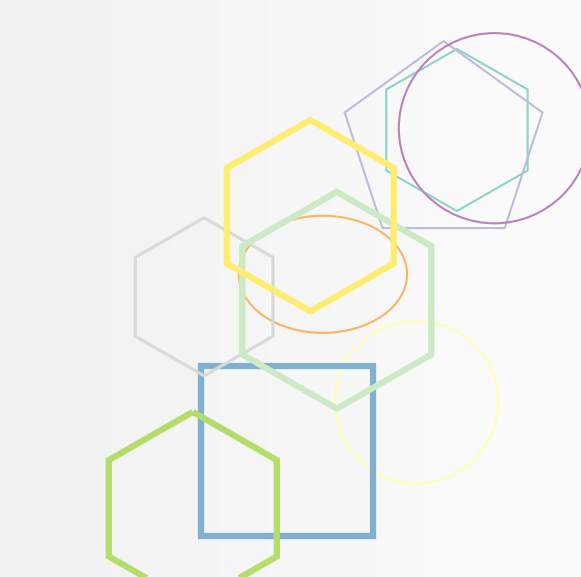[{"shape": "hexagon", "thickness": 1, "radius": 0.7, "center": [0.786, 0.774]}, {"shape": "circle", "thickness": 1, "radius": 0.7, "center": [0.717, 0.303]}, {"shape": "pentagon", "thickness": 1, "radius": 0.89, "center": [0.763, 0.749]}, {"shape": "square", "thickness": 3, "radius": 0.74, "center": [0.494, 0.219]}, {"shape": "oval", "thickness": 1, "radius": 0.72, "center": [0.556, 0.524]}, {"shape": "hexagon", "thickness": 3, "radius": 0.83, "center": [0.332, 0.119]}, {"shape": "hexagon", "thickness": 1.5, "radius": 0.68, "center": [0.351, 0.485]}, {"shape": "circle", "thickness": 1, "radius": 0.82, "center": [0.851, 0.777]}, {"shape": "hexagon", "thickness": 3, "radius": 0.94, "center": [0.579, 0.479]}, {"shape": "hexagon", "thickness": 3, "radius": 0.83, "center": [0.534, 0.626]}]